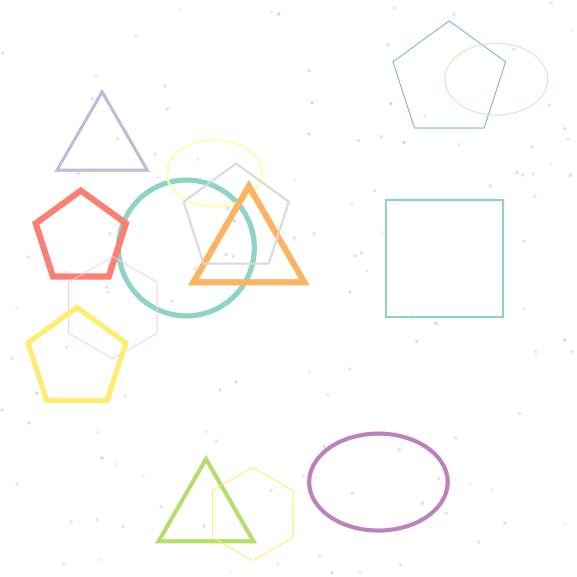[{"shape": "circle", "thickness": 2.5, "radius": 0.59, "center": [0.323, 0.57]}, {"shape": "square", "thickness": 1, "radius": 0.51, "center": [0.77, 0.552]}, {"shape": "oval", "thickness": 1, "radius": 0.41, "center": [0.371, 0.699]}, {"shape": "triangle", "thickness": 1.5, "radius": 0.45, "center": [0.177, 0.75]}, {"shape": "pentagon", "thickness": 3, "radius": 0.41, "center": [0.14, 0.587]}, {"shape": "pentagon", "thickness": 0.5, "radius": 0.51, "center": [0.778, 0.86]}, {"shape": "triangle", "thickness": 3, "radius": 0.55, "center": [0.431, 0.566]}, {"shape": "triangle", "thickness": 2, "radius": 0.47, "center": [0.357, 0.109]}, {"shape": "hexagon", "thickness": 0.5, "radius": 0.44, "center": [0.195, 0.466]}, {"shape": "pentagon", "thickness": 1, "radius": 0.48, "center": [0.409, 0.62]}, {"shape": "oval", "thickness": 2, "radius": 0.6, "center": [0.655, 0.164]}, {"shape": "oval", "thickness": 0.5, "radius": 0.44, "center": [0.859, 0.862]}, {"shape": "hexagon", "thickness": 0.5, "radius": 0.4, "center": [0.438, 0.109]}, {"shape": "pentagon", "thickness": 2.5, "radius": 0.45, "center": [0.133, 0.378]}]